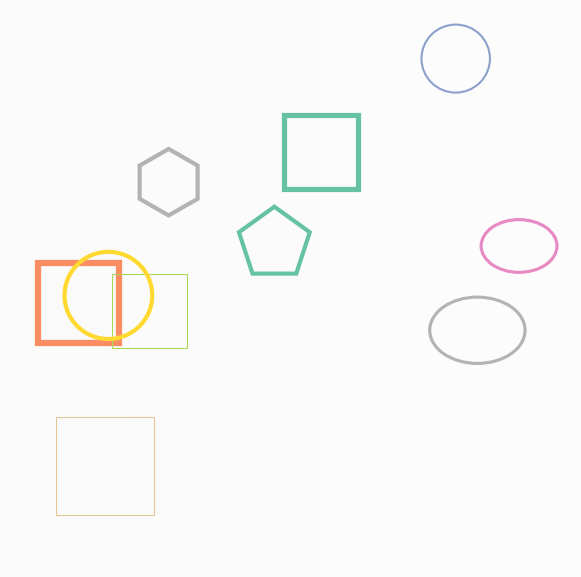[{"shape": "square", "thickness": 2.5, "radius": 0.32, "center": [0.552, 0.736]}, {"shape": "pentagon", "thickness": 2, "radius": 0.32, "center": [0.472, 0.577]}, {"shape": "square", "thickness": 3, "radius": 0.35, "center": [0.135, 0.475]}, {"shape": "circle", "thickness": 1, "radius": 0.29, "center": [0.784, 0.898]}, {"shape": "oval", "thickness": 1.5, "radius": 0.33, "center": [0.893, 0.573]}, {"shape": "square", "thickness": 0.5, "radius": 0.32, "center": [0.257, 0.461]}, {"shape": "circle", "thickness": 2, "radius": 0.38, "center": [0.186, 0.488]}, {"shape": "square", "thickness": 0.5, "radius": 0.42, "center": [0.181, 0.193]}, {"shape": "oval", "thickness": 1.5, "radius": 0.41, "center": [0.821, 0.427]}, {"shape": "hexagon", "thickness": 2, "radius": 0.29, "center": [0.29, 0.684]}]